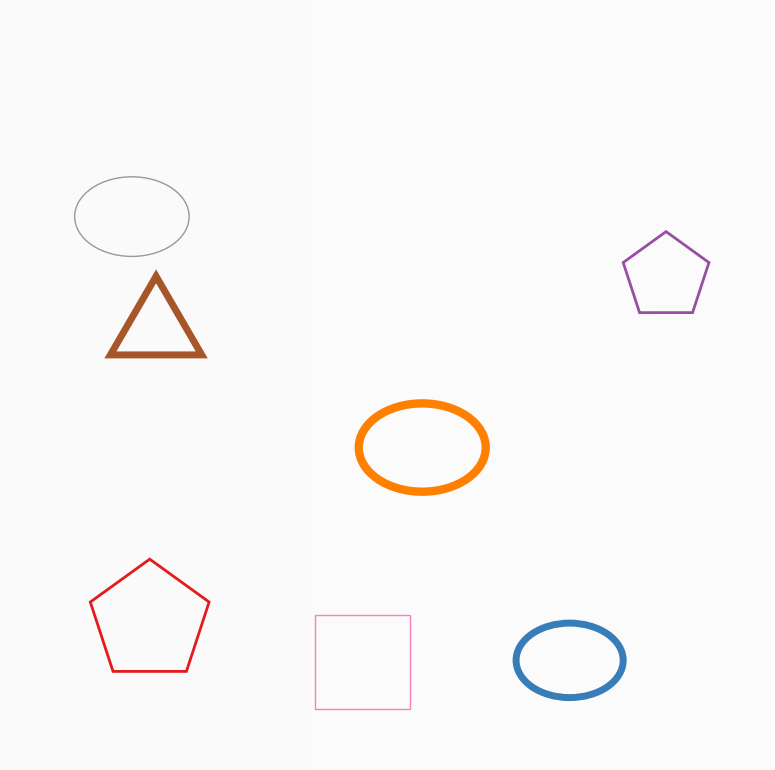[{"shape": "pentagon", "thickness": 1, "radius": 0.4, "center": [0.193, 0.193]}, {"shape": "oval", "thickness": 2.5, "radius": 0.35, "center": [0.735, 0.142]}, {"shape": "pentagon", "thickness": 1, "radius": 0.29, "center": [0.859, 0.641]}, {"shape": "oval", "thickness": 3, "radius": 0.41, "center": [0.545, 0.419]}, {"shape": "triangle", "thickness": 2.5, "radius": 0.34, "center": [0.201, 0.573]}, {"shape": "square", "thickness": 0.5, "radius": 0.31, "center": [0.468, 0.141]}, {"shape": "oval", "thickness": 0.5, "radius": 0.37, "center": [0.17, 0.719]}]